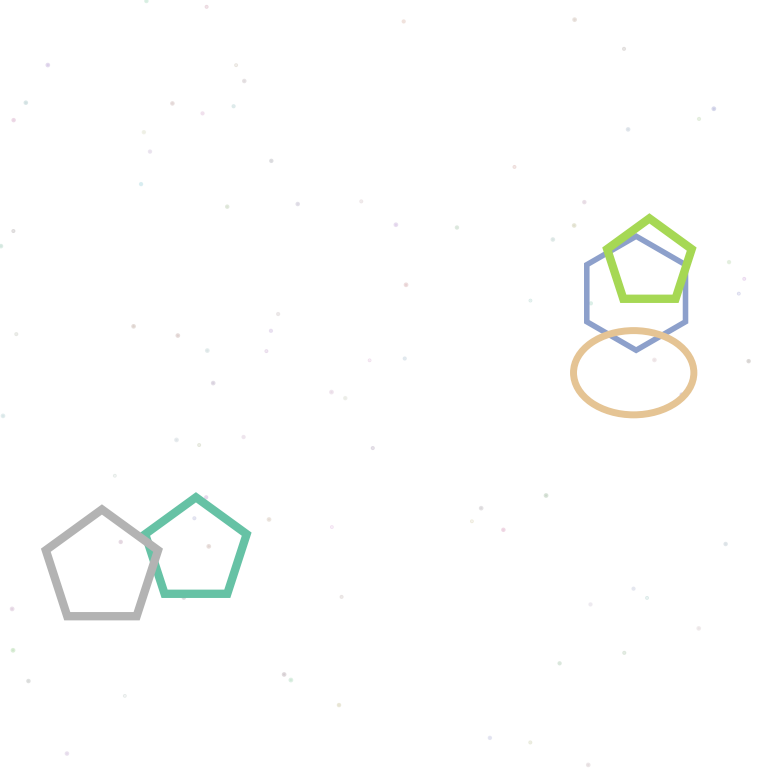[{"shape": "pentagon", "thickness": 3, "radius": 0.35, "center": [0.254, 0.285]}, {"shape": "hexagon", "thickness": 2, "radius": 0.37, "center": [0.826, 0.619]}, {"shape": "pentagon", "thickness": 3, "radius": 0.29, "center": [0.843, 0.659]}, {"shape": "oval", "thickness": 2.5, "radius": 0.39, "center": [0.823, 0.516]}, {"shape": "pentagon", "thickness": 3, "radius": 0.38, "center": [0.132, 0.262]}]